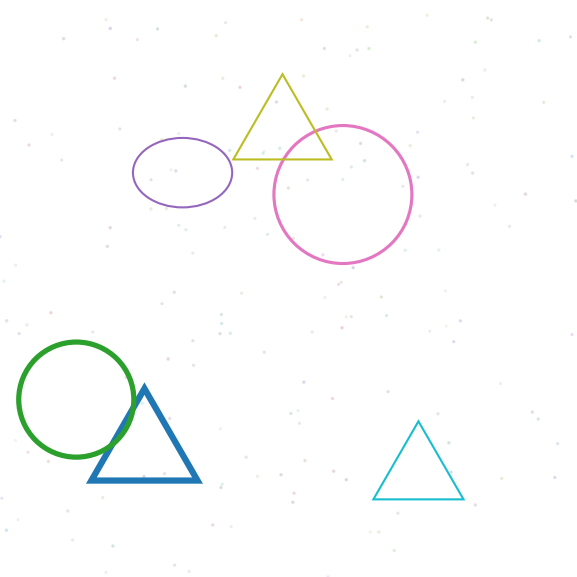[{"shape": "triangle", "thickness": 3, "radius": 0.53, "center": [0.25, 0.22]}, {"shape": "circle", "thickness": 2.5, "radius": 0.5, "center": [0.132, 0.307]}, {"shape": "oval", "thickness": 1, "radius": 0.43, "center": [0.316, 0.7]}, {"shape": "circle", "thickness": 1.5, "radius": 0.6, "center": [0.594, 0.662]}, {"shape": "triangle", "thickness": 1, "radius": 0.49, "center": [0.489, 0.772]}, {"shape": "triangle", "thickness": 1, "radius": 0.45, "center": [0.725, 0.179]}]